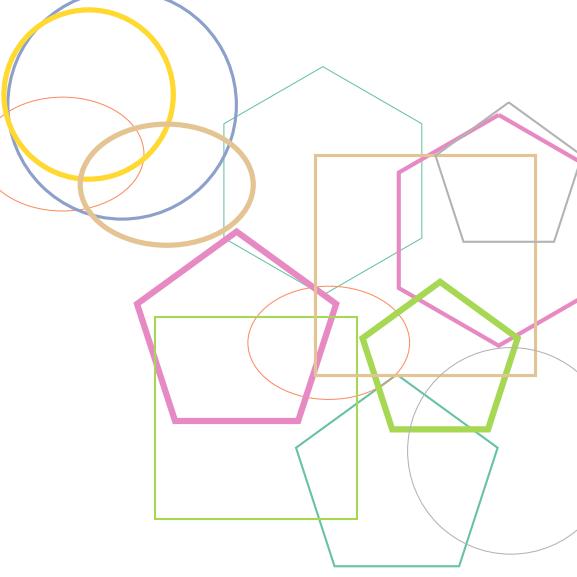[{"shape": "pentagon", "thickness": 1, "radius": 0.92, "center": [0.687, 0.167]}, {"shape": "hexagon", "thickness": 0.5, "radius": 0.99, "center": [0.559, 0.686]}, {"shape": "oval", "thickness": 0.5, "radius": 0.7, "center": [0.569, 0.406]}, {"shape": "oval", "thickness": 0.5, "radius": 0.7, "center": [0.108, 0.732]}, {"shape": "circle", "thickness": 1.5, "radius": 0.99, "center": [0.211, 0.818]}, {"shape": "pentagon", "thickness": 3, "radius": 0.91, "center": [0.41, 0.417]}, {"shape": "hexagon", "thickness": 2, "radius": 1.0, "center": [0.864, 0.6]}, {"shape": "pentagon", "thickness": 3, "radius": 0.71, "center": [0.762, 0.37]}, {"shape": "square", "thickness": 1, "radius": 0.88, "center": [0.444, 0.275]}, {"shape": "circle", "thickness": 2.5, "radius": 0.73, "center": [0.154, 0.835]}, {"shape": "oval", "thickness": 2.5, "radius": 0.75, "center": [0.289, 0.679]}, {"shape": "square", "thickness": 1.5, "radius": 0.95, "center": [0.735, 0.541]}, {"shape": "circle", "thickness": 0.5, "radius": 0.89, "center": [0.885, 0.218]}, {"shape": "pentagon", "thickness": 1, "radius": 0.67, "center": [0.881, 0.688]}]